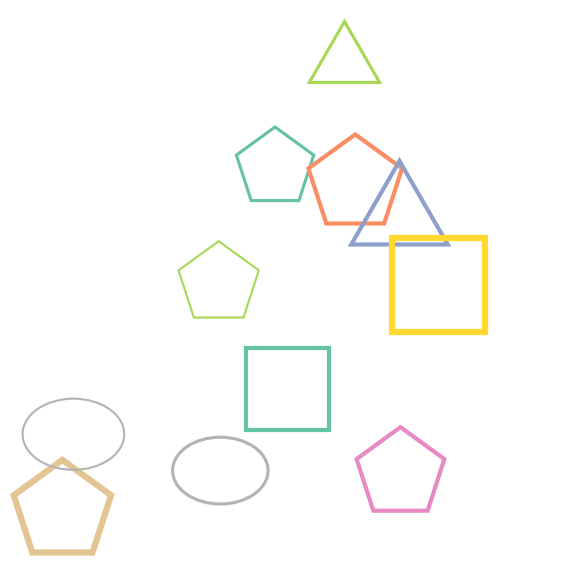[{"shape": "pentagon", "thickness": 1.5, "radius": 0.35, "center": [0.476, 0.709]}, {"shape": "square", "thickness": 2, "radius": 0.36, "center": [0.498, 0.326]}, {"shape": "pentagon", "thickness": 2, "radius": 0.43, "center": [0.615, 0.681]}, {"shape": "triangle", "thickness": 2, "radius": 0.48, "center": [0.692, 0.624]}, {"shape": "pentagon", "thickness": 2, "radius": 0.4, "center": [0.693, 0.18]}, {"shape": "pentagon", "thickness": 1, "radius": 0.37, "center": [0.379, 0.508]}, {"shape": "triangle", "thickness": 1.5, "radius": 0.35, "center": [0.596, 0.892]}, {"shape": "square", "thickness": 3, "radius": 0.4, "center": [0.759, 0.506]}, {"shape": "pentagon", "thickness": 3, "radius": 0.44, "center": [0.108, 0.114]}, {"shape": "oval", "thickness": 1, "radius": 0.44, "center": [0.127, 0.247]}, {"shape": "oval", "thickness": 1.5, "radius": 0.41, "center": [0.382, 0.184]}]